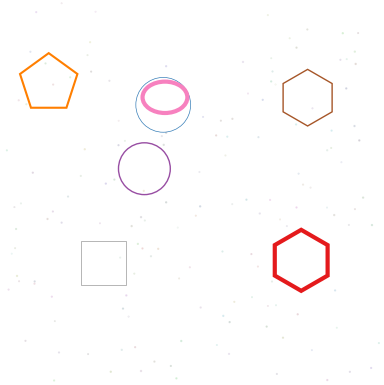[{"shape": "hexagon", "thickness": 3, "radius": 0.4, "center": [0.782, 0.324]}, {"shape": "circle", "thickness": 0.5, "radius": 0.36, "center": [0.424, 0.728]}, {"shape": "circle", "thickness": 1, "radius": 0.34, "center": [0.375, 0.562]}, {"shape": "pentagon", "thickness": 1.5, "radius": 0.39, "center": [0.127, 0.784]}, {"shape": "hexagon", "thickness": 1, "radius": 0.37, "center": [0.799, 0.746]}, {"shape": "oval", "thickness": 3, "radius": 0.29, "center": [0.428, 0.747]}, {"shape": "square", "thickness": 0.5, "radius": 0.29, "center": [0.27, 0.317]}]